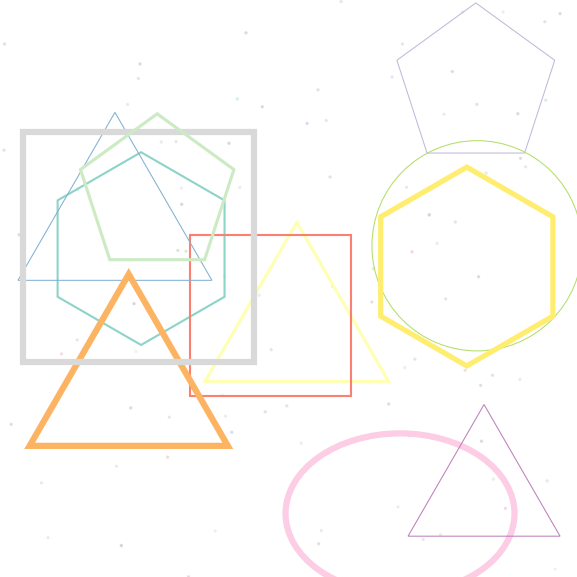[{"shape": "hexagon", "thickness": 1, "radius": 0.83, "center": [0.244, 0.569]}, {"shape": "triangle", "thickness": 1.5, "radius": 0.92, "center": [0.514, 0.431]}, {"shape": "pentagon", "thickness": 0.5, "radius": 0.72, "center": [0.824, 0.85]}, {"shape": "square", "thickness": 1, "radius": 0.7, "center": [0.468, 0.453]}, {"shape": "triangle", "thickness": 0.5, "radius": 0.97, "center": [0.199, 0.611]}, {"shape": "triangle", "thickness": 3, "radius": 0.99, "center": [0.223, 0.326]}, {"shape": "circle", "thickness": 0.5, "radius": 0.91, "center": [0.826, 0.574]}, {"shape": "oval", "thickness": 3, "radius": 0.99, "center": [0.693, 0.11]}, {"shape": "square", "thickness": 3, "radius": 1.0, "center": [0.24, 0.571]}, {"shape": "triangle", "thickness": 0.5, "radius": 0.76, "center": [0.838, 0.147]}, {"shape": "pentagon", "thickness": 1.5, "radius": 0.7, "center": [0.272, 0.662]}, {"shape": "hexagon", "thickness": 2.5, "radius": 0.86, "center": [0.808, 0.538]}]